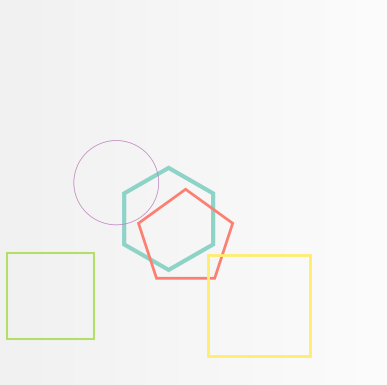[{"shape": "hexagon", "thickness": 3, "radius": 0.66, "center": [0.435, 0.431]}, {"shape": "pentagon", "thickness": 2, "radius": 0.64, "center": [0.479, 0.381]}, {"shape": "square", "thickness": 1.5, "radius": 0.56, "center": [0.13, 0.231]}, {"shape": "circle", "thickness": 0.5, "radius": 0.55, "center": [0.3, 0.525]}, {"shape": "square", "thickness": 2, "radius": 0.66, "center": [0.669, 0.206]}]